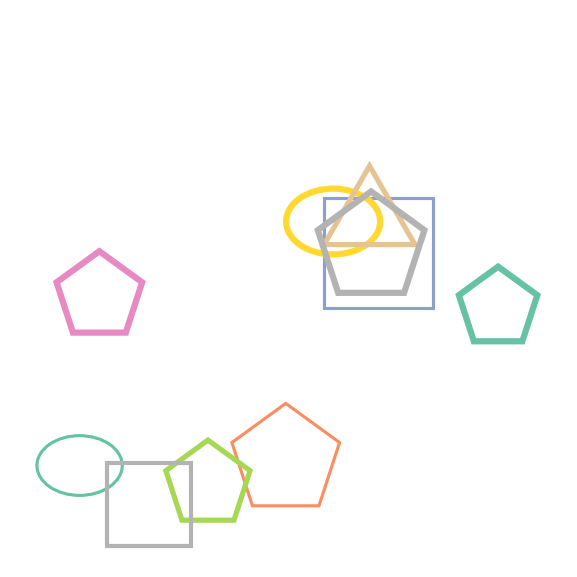[{"shape": "oval", "thickness": 1.5, "radius": 0.37, "center": [0.138, 0.193]}, {"shape": "pentagon", "thickness": 3, "radius": 0.36, "center": [0.863, 0.466]}, {"shape": "pentagon", "thickness": 1.5, "radius": 0.49, "center": [0.495, 0.203]}, {"shape": "square", "thickness": 1.5, "radius": 0.47, "center": [0.655, 0.561]}, {"shape": "pentagon", "thickness": 3, "radius": 0.39, "center": [0.172, 0.486]}, {"shape": "pentagon", "thickness": 2.5, "radius": 0.38, "center": [0.36, 0.16]}, {"shape": "oval", "thickness": 3, "radius": 0.41, "center": [0.577, 0.616]}, {"shape": "triangle", "thickness": 2.5, "radius": 0.45, "center": [0.64, 0.621]}, {"shape": "pentagon", "thickness": 3, "radius": 0.49, "center": [0.643, 0.571]}, {"shape": "square", "thickness": 2, "radius": 0.36, "center": [0.258, 0.125]}]